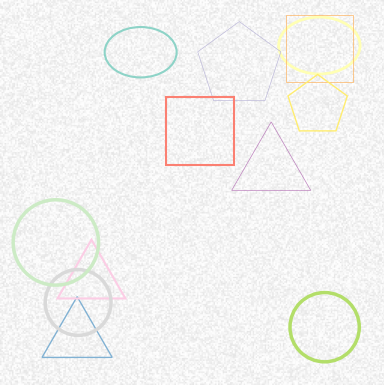[{"shape": "oval", "thickness": 1.5, "radius": 0.47, "center": [0.365, 0.864]}, {"shape": "oval", "thickness": 2, "radius": 0.53, "center": [0.83, 0.882]}, {"shape": "pentagon", "thickness": 0.5, "radius": 0.57, "center": [0.621, 0.83]}, {"shape": "square", "thickness": 1.5, "radius": 0.44, "center": [0.52, 0.66]}, {"shape": "triangle", "thickness": 1, "radius": 0.53, "center": [0.2, 0.124]}, {"shape": "square", "thickness": 0.5, "radius": 0.44, "center": [0.83, 0.875]}, {"shape": "circle", "thickness": 2.5, "radius": 0.45, "center": [0.843, 0.15]}, {"shape": "triangle", "thickness": 1.5, "radius": 0.51, "center": [0.238, 0.276]}, {"shape": "circle", "thickness": 2.5, "radius": 0.43, "center": [0.203, 0.214]}, {"shape": "triangle", "thickness": 0.5, "radius": 0.59, "center": [0.704, 0.565]}, {"shape": "circle", "thickness": 2.5, "radius": 0.55, "center": [0.145, 0.37]}, {"shape": "pentagon", "thickness": 1, "radius": 0.41, "center": [0.825, 0.726]}]